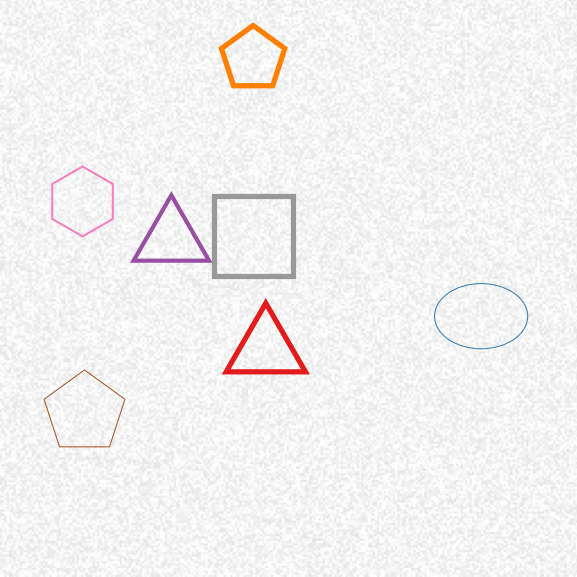[{"shape": "triangle", "thickness": 2.5, "radius": 0.4, "center": [0.46, 0.395]}, {"shape": "oval", "thickness": 0.5, "radius": 0.4, "center": [0.833, 0.452]}, {"shape": "triangle", "thickness": 2, "radius": 0.38, "center": [0.297, 0.586]}, {"shape": "pentagon", "thickness": 2.5, "radius": 0.29, "center": [0.438, 0.897]}, {"shape": "pentagon", "thickness": 0.5, "radius": 0.37, "center": [0.146, 0.285]}, {"shape": "hexagon", "thickness": 1, "radius": 0.3, "center": [0.143, 0.65]}, {"shape": "square", "thickness": 2.5, "radius": 0.35, "center": [0.439, 0.59]}]